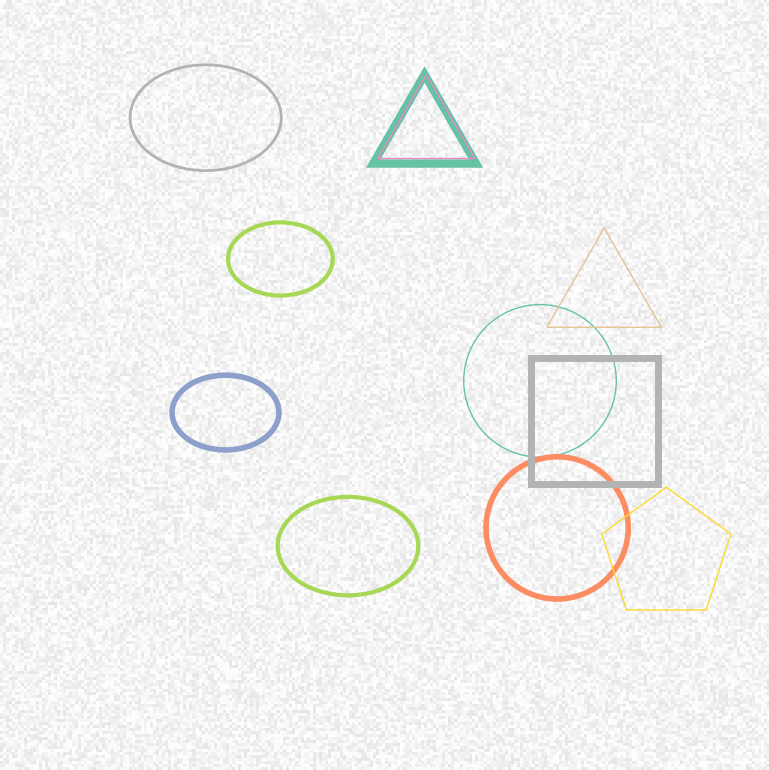[{"shape": "circle", "thickness": 0.5, "radius": 0.5, "center": [0.701, 0.505]}, {"shape": "triangle", "thickness": 3, "radius": 0.39, "center": [0.551, 0.826]}, {"shape": "circle", "thickness": 2, "radius": 0.46, "center": [0.724, 0.314]}, {"shape": "oval", "thickness": 2, "radius": 0.35, "center": [0.293, 0.464]}, {"shape": "triangle", "thickness": 0.5, "radius": 0.36, "center": [0.554, 0.83]}, {"shape": "oval", "thickness": 1.5, "radius": 0.46, "center": [0.452, 0.291]}, {"shape": "oval", "thickness": 1.5, "radius": 0.34, "center": [0.364, 0.664]}, {"shape": "pentagon", "thickness": 0.5, "radius": 0.44, "center": [0.865, 0.279]}, {"shape": "triangle", "thickness": 0.5, "radius": 0.43, "center": [0.785, 0.618]}, {"shape": "square", "thickness": 2.5, "radius": 0.41, "center": [0.772, 0.453]}, {"shape": "oval", "thickness": 1, "radius": 0.49, "center": [0.267, 0.847]}]